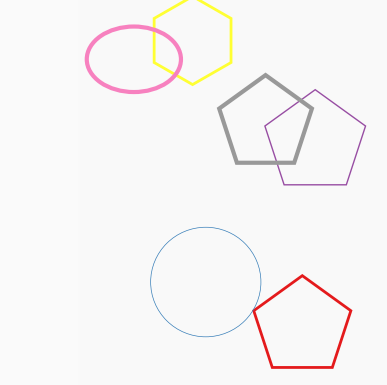[{"shape": "pentagon", "thickness": 2, "radius": 0.66, "center": [0.78, 0.152]}, {"shape": "circle", "thickness": 0.5, "radius": 0.71, "center": [0.531, 0.267]}, {"shape": "pentagon", "thickness": 1, "radius": 0.68, "center": [0.813, 0.63]}, {"shape": "hexagon", "thickness": 2, "radius": 0.57, "center": [0.497, 0.895]}, {"shape": "oval", "thickness": 3, "radius": 0.61, "center": [0.345, 0.846]}, {"shape": "pentagon", "thickness": 3, "radius": 0.63, "center": [0.685, 0.679]}]